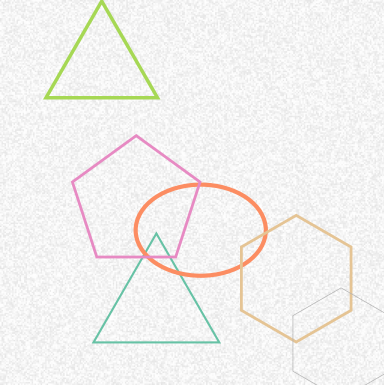[{"shape": "triangle", "thickness": 1.5, "radius": 0.94, "center": [0.406, 0.205]}, {"shape": "oval", "thickness": 3, "radius": 0.85, "center": [0.521, 0.402]}, {"shape": "pentagon", "thickness": 2, "radius": 0.87, "center": [0.354, 0.473]}, {"shape": "triangle", "thickness": 2.5, "radius": 0.84, "center": [0.264, 0.83]}, {"shape": "hexagon", "thickness": 2, "radius": 0.82, "center": [0.769, 0.276]}, {"shape": "hexagon", "thickness": 0.5, "radius": 0.72, "center": [0.886, 0.108]}]